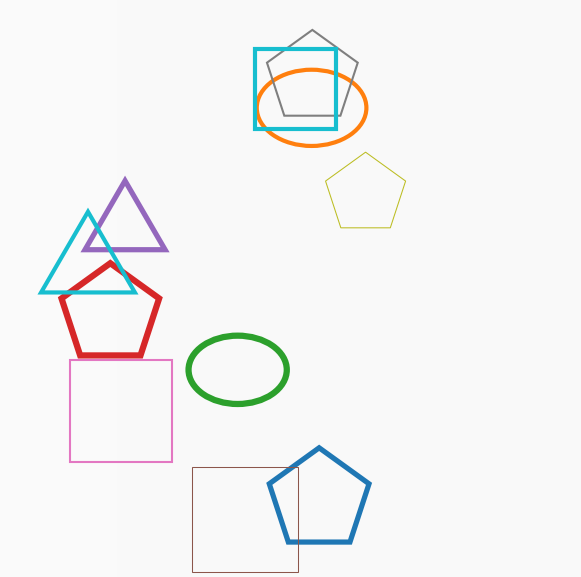[{"shape": "pentagon", "thickness": 2.5, "radius": 0.45, "center": [0.549, 0.133]}, {"shape": "oval", "thickness": 2, "radius": 0.47, "center": [0.536, 0.812]}, {"shape": "oval", "thickness": 3, "radius": 0.42, "center": [0.409, 0.359]}, {"shape": "pentagon", "thickness": 3, "radius": 0.44, "center": [0.19, 0.455]}, {"shape": "triangle", "thickness": 2.5, "radius": 0.4, "center": [0.215, 0.607]}, {"shape": "square", "thickness": 0.5, "radius": 0.46, "center": [0.422, 0.1]}, {"shape": "square", "thickness": 1, "radius": 0.44, "center": [0.209, 0.287]}, {"shape": "pentagon", "thickness": 1, "radius": 0.41, "center": [0.537, 0.865]}, {"shape": "pentagon", "thickness": 0.5, "radius": 0.36, "center": [0.629, 0.663]}, {"shape": "square", "thickness": 2, "radius": 0.35, "center": [0.509, 0.844]}, {"shape": "triangle", "thickness": 2, "radius": 0.47, "center": [0.151, 0.539]}]